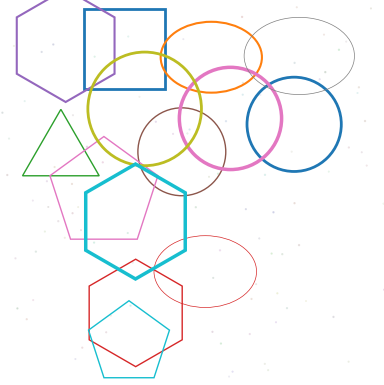[{"shape": "square", "thickness": 2, "radius": 0.52, "center": [0.323, 0.873]}, {"shape": "circle", "thickness": 2, "radius": 0.61, "center": [0.764, 0.677]}, {"shape": "oval", "thickness": 1.5, "radius": 0.66, "center": [0.549, 0.851]}, {"shape": "triangle", "thickness": 1, "radius": 0.57, "center": [0.158, 0.601]}, {"shape": "oval", "thickness": 0.5, "radius": 0.67, "center": [0.533, 0.295]}, {"shape": "hexagon", "thickness": 1, "radius": 0.7, "center": [0.352, 0.187]}, {"shape": "hexagon", "thickness": 1.5, "radius": 0.73, "center": [0.171, 0.882]}, {"shape": "circle", "thickness": 1, "radius": 0.57, "center": [0.472, 0.606]}, {"shape": "pentagon", "thickness": 1, "radius": 0.74, "center": [0.27, 0.498]}, {"shape": "circle", "thickness": 2.5, "radius": 0.66, "center": [0.599, 0.692]}, {"shape": "oval", "thickness": 0.5, "radius": 0.72, "center": [0.777, 0.855]}, {"shape": "circle", "thickness": 2, "radius": 0.74, "center": [0.376, 0.717]}, {"shape": "hexagon", "thickness": 2.5, "radius": 0.75, "center": [0.352, 0.425]}, {"shape": "pentagon", "thickness": 1, "radius": 0.55, "center": [0.335, 0.108]}]